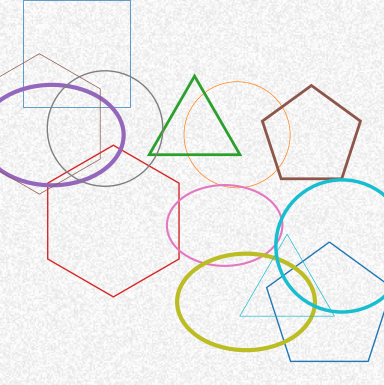[{"shape": "square", "thickness": 0.5, "radius": 0.7, "center": [0.199, 0.861]}, {"shape": "pentagon", "thickness": 1, "radius": 0.86, "center": [0.856, 0.2]}, {"shape": "circle", "thickness": 0.5, "radius": 0.69, "center": [0.616, 0.65]}, {"shape": "triangle", "thickness": 2, "radius": 0.68, "center": [0.505, 0.666]}, {"shape": "hexagon", "thickness": 1, "radius": 0.98, "center": [0.294, 0.426]}, {"shape": "oval", "thickness": 3, "radius": 0.93, "center": [0.135, 0.649]}, {"shape": "hexagon", "thickness": 0.5, "radius": 0.91, "center": [0.102, 0.678]}, {"shape": "pentagon", "thickness": 2, "radius": 0.67, "center": [0.809, 0.644]}, {"shape": "oval", "thickness": 1.5, "radius": 0.75, "center": [0.583, 0.414]}, {"shape": "circle", "thickness": 1, "radius": 0.75, "center": [0.273, 0.666]}, {"shape": "oval", "thickness": 3, "radius": 0.9, "center": [0.639, 0.216]}, {"shape": "triangle", "thickness": 0.5, "radius": 0.71, "center": [0.746, 0.25]}, {"shape": "circle", "thickness": 2.5, "radius": 0.86, "center": [0.888, 0.361]}]